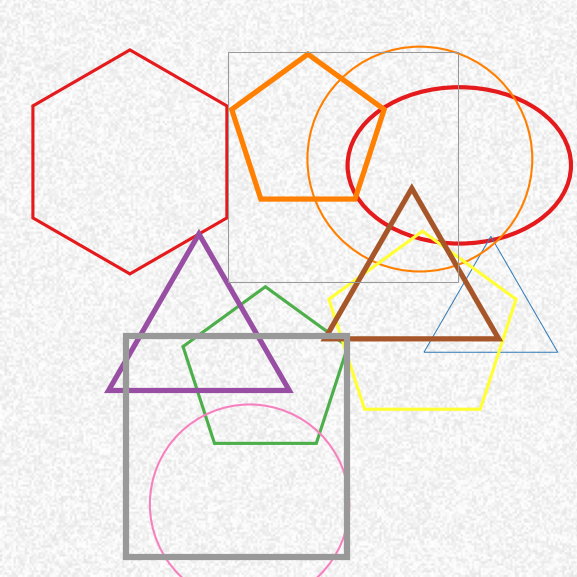[{"shape": "oval", "thickness": 2, "radius": 0.97, "center": [0.795, 0.713]}, {"shape": "hexagon", "thickness": 1.5, "radius": 0.97, "center": [0.225, 0.719]}, {"shape": "triangle", "thickness": 0.5, "radius": 0.67, "center": [0.85, 0.456]}, {"shape": "pentagon", "thickness": 1.5, "radius": 0.75, "center": [0.46, 0.353]}, {"shape": "triangle", "thickness": 2.5, "radius": 0.9, "center": [0.344, 0.413]}, {"shape": "pentagon", "thickness": 2.5, "radius": 0.69, "center": [0.533, 0.767]}, {"shape": "circle", "thickness": 1, "radius": 0.97, "center": [0.727, 0.724]}, {"shape": "pentagon", "thickness": 1.5, "radius": 0.85, "center": [0.732, 0.428]}, {"shape": "triangle", "thickness": 2.5, "radius": 0.87, "center": [0.713, 0.499]}, {"shape": "circle", "thickness": 1, "radius": 0.86, "center": [0.432, 0.126]}, {"shape": "square", "thickness": 3, "radius": 0.96, "center": [0.409, 0.226]}, {"shape": "square", "thickness": 0.5, "radius": 1.0, "center": [0.595, 0.71]}]